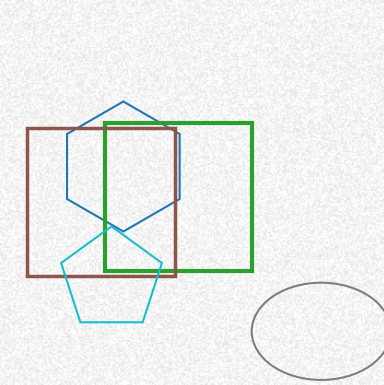[{"shape": "hexagon", "thickness": 1.5, "radius": 0.84, "center": [0.32, 0.568]}, {"shape": "square", "thickness": 3, "radius": 0.96, "center": [0.464, 0.489]}, {"shape": "square", "thickness": 2.5, "radius": 0.96, "center": [0.262, 0.476]}, {"shape": "oval", "thickness": 1.5, "radius": 0.9, "center": [0.834, 0.139]}, {"shape": "pentagon", "thickness": 1.5, "radius": 0.69, "center": [0.29, 0.274]}]